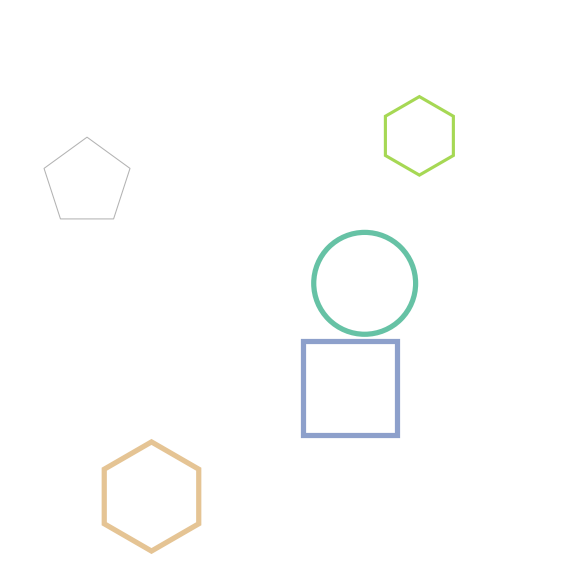[{"shape": "circle", "thickness": 2.5, "radius": 0.44, "center": [0.631, 0.509]}, {"shape": "square", "thickness": 2.5, "radius": 0.41, "center": [0.606, 0.327]}, {"shape": "hexagon", "thickness": 1.5, "radius": 0.34, "center": [0.726, 0.764]}, {"shape": "hexagon", "thickness": 2.5, "radius": 0.47, "center": [0.262, 0.139]}, {"shape": "pentagon", "thickness": 0.5, "radius": 0.39, "center": [0.151, 0.683]}]